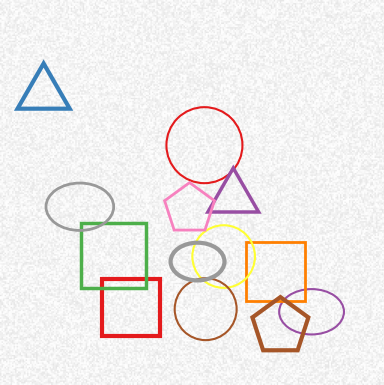[{"shape": "circle", "thickness": 1.5, "radius": 0.49, "center": [0.531, 0.623]}, {"shape": "square", "thickness": 3, "radius": 0.37, "center": [0.341, 0.201]}, {"shape": "triangle", "thickness": 3, "radius": 0.39, "center": [0.113, 0.757]}, {"shape": "square", "thickness": 2.5, "radius": 0.42, "center": [0.294, 0.336]}, {"shape": "triangle", "thickness": 2.5, "radius": 0.38, "center": [0.606, 0.487]}, {"shape": "oval", "thickness": 1.5, "radius": 0.42, "center": [0.809, 0.19]}, {"shape": "square", "thickness": 2, "radius": 0.39, "center": [0.716, 0.294]}, {"shape": "circle", "thickness": 1.5, "radius": 0.41, "center": [0.581, 0.334]}, {"shape": "circle", "thickness": 1.5, "radius": 0.4, "center": [0.534, 0.197]}, {"shape": "pentagon", "thickness": 3, "radius": 0.38, "center": [0.728, 0.152]}, {"shape": "pentagon", "thickness": 2, "radius": 0.34, "center": [0.492, 0.458]}, {"shape": "oval", "thickness": 3, "radius": 0.35, "center": [0.513, 0.321]}, {"shape": "oval", "thickness": 2, "radius": 0.44, "center": [0.207, 0.463]}]